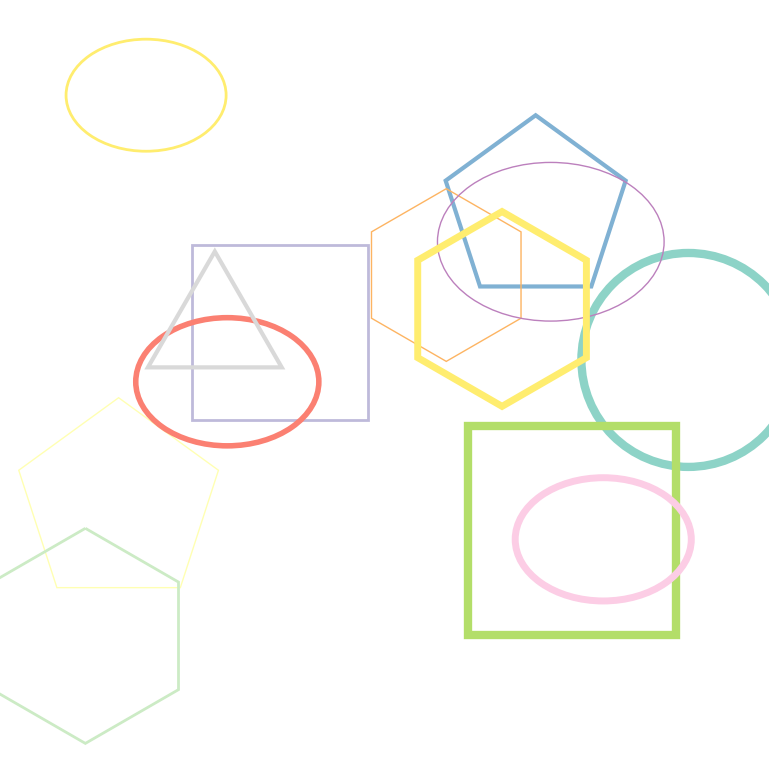[{"shape": "circle", "thickness": 3, "radius": 0.69, "center": [0.894, 0.533]}, {"shape": "pentagon", "thickness": 0.5, "radius": 0.68, "center": [0.154, 0.347]}, {"shape": "square", "thickness": 1, "radius": 0.57, "center": [0.363, 0.568]}, {"shape": "oval", "thickness": 2, "radius": 0.59, "center": [0.295, 0.504]}, {"shape": "pentagon", "thickness": 1.5, "radius": 0.61, "center": [0.696, 0.727]}, {"shape": "hexagon", "thickness": 0.5, "radius": 0.56, "center": [0.58, 0.643]}, {"shape": "square", "thickness": 3, "radius": 0.68, "center": [0.743, 0.311]}, {"shape": "oval", "thickness": 2.5, "radius": 0.57, "center": [0.783, 0.3]}, {"shape": "triangle", "thickness": 1.5, "radius": 0.5, "center": [0.279, 0.573]}, {"shape": "oval", "thickness": 0.5, "radius": 0.74, "center": [0.715, 0.686]}, {"shape": "hexagon", "thickness": 1, "radius": 0.7, "center": [0.111, 0.174]}, {"shape": "oval", "thickness": 1, "radius": 0.52, "center": [0.19, 0.876]}, {"shape": "hexagon", "thickness": 2.5, "radius": 0.63, "center": [0.652, 0.599]}]